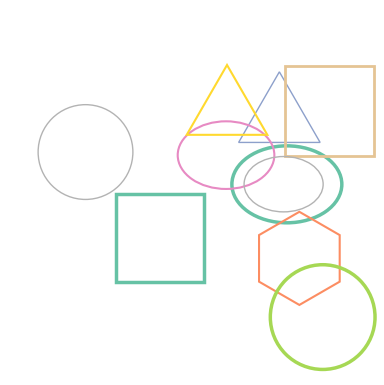[{"shape": "square", "thickness": 2.5, "radius": 0.57, "center": [0.414, 0.381]}, {"shape": "oval", "thickness": 2.5, "radius": 0.71, "center": [0.745, 0.521]}, {"shape": "hexagon", "thickness": 1.5, "radius": 0.6, "center": [0.778, 0.329]}, {"shape": "triangle", "thickness": 1, "radius": 0.61, "center": [0.726, 0.691]}, {"shape": "oval", "thickness": 1.5, "radius": 0.63, "center": [0.587, 0.597]}, {"shape": "circle", "thickness": 2.5, "radius": 0.68, "center": [0.838, 0.176]}, {"shape": "triangle", "thickness": 1.5, "radius": 0.6, "center": [0.59, 0.71]}, {"shape": "square", "thickness": 2, "radius": 0.58, "center": [0.856, 0.711]}, {"shape": "circle", "thickness": 1, "radius": 0.62, "center": [0.222, 0.605]}, {"shape": "oval", "thickness": 1, "radius": 0.51, "center": [0.737, 0.522]}]